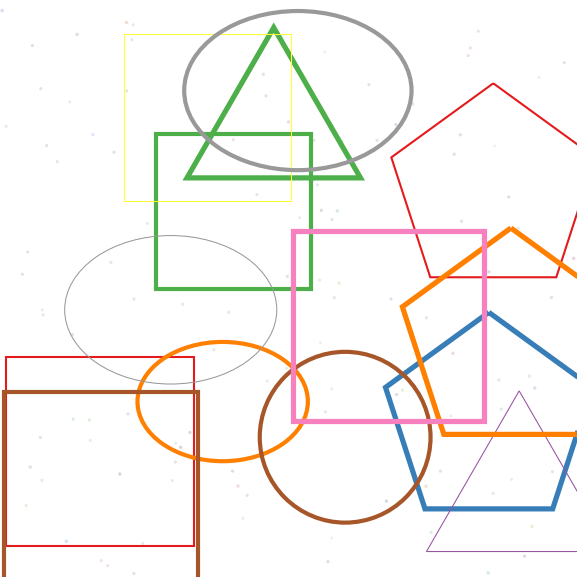[{"shape": "pentagon", "thickness": 1, "radius": 0.93, "center": [0.854, 0.669]}, {"shape": "square", "thickness": 1, "radius": 0.81, "center": [0.174, 0.217]}, {"shape": "pentagon", "thickness": 2.5, "radius": 0.94, "center": [0.846, 0.27]}, {"shape": "triangle", "thickness": 2.5, "radius": 0.87, "center": [0.474, 0.778]}, {"shape": "square", "thickness": 2, "radius": 0.67, "center": [0.404, 0.633]}, {"shape": "triangle", "thickness": 0.5, "radius": 0.93, "center": [0.899, 0.137]}, {"shape": "oval", "thickness": 2, "radius": 0.74, "center": [0.386, 0.304]}, {"shape": "pentagon", "thickness": 2.5, "radius": 0.99, "center": [0.885, 0.407]}, {"shape": "square", "thickness": 0.5, "radius": 0.72, "center": [0.36, 0.796]}, {"shape": "square", "thickness": 2, "radius": 0.84, "center": [0.176, 0.153]}, {"shape": "circle", "thickness": 2, "radius": 0.74, "center": [0.598, 0.242]}, {"shape": "square", "thickness": 2.5, "radius": 0.82, "center": [0.673, 0.435]}, {"shape": "oval", "thickness": 0.5, "radius": 0.92, "center": [0.296, 0.463]}, {"shape": "oval", "thickness": 2, "radius": 0.98, "center": [0.516, 0.842]}]